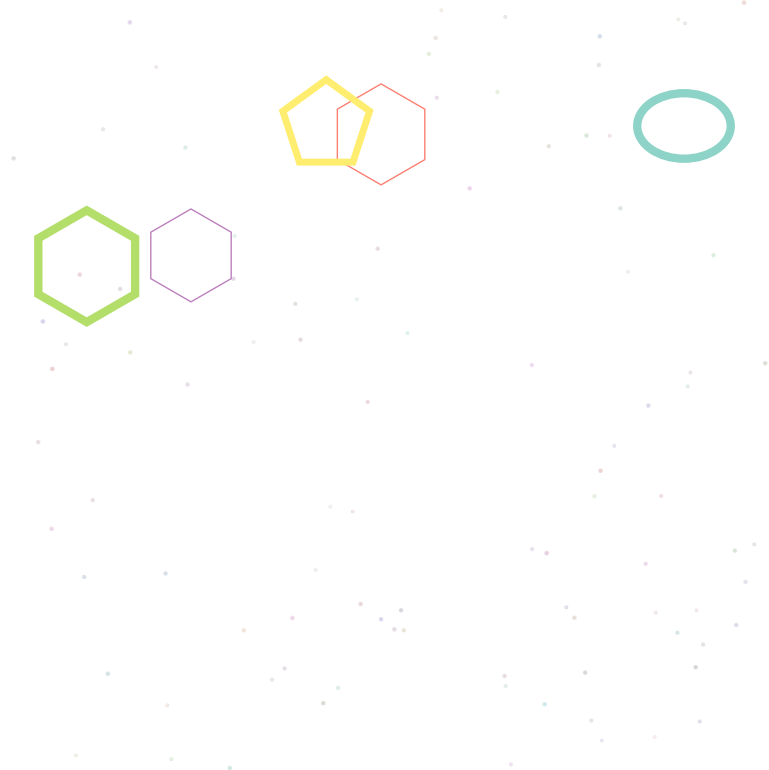[{"shape": "oval", "thickness": 3, "radius": 0.3, "center": [0.888, 0.836]}, {"shape": "hexagon", "thickness": 0.5, "radius": 0.33, "center": [0.495, 0.825]}, {"shape": "hexagon", "thickness": 3, "radius": 0.36, "center": [0.113, 0.654]}, {"shape": "hexagon", "thickness": 0.5, "radius": 0.3, "center": [0.248, 0.668]}, {"shape": "pentagon", "thickness": 2.5, "radius": 0.3, "center": [0.424, 0.837]}]